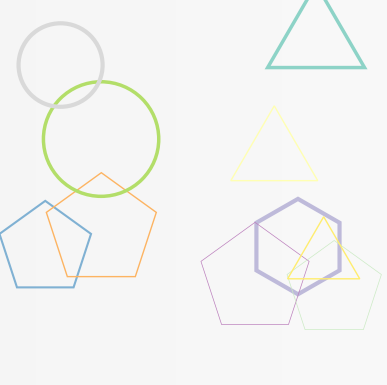[{"shape": "triangle", "thickness": 2.5, "radius": 0.72, "center": [0.816, 0.897]}, {"shape": "triangle", "thickness": 1, "radius": 0.65, "center": [0.708, 0.596]}, {"shape": "hexagon", "thickness": 3, "radius": 0.62, "center": [0.769, 0.36]}, {"shape": "pentagon", "thickness": 1.5, "radius": 0.62, "center": [0.117, 0.354]}, {"shape": "pentagon", "thickness": 1, "radius": 0.75, "center": [0.261, 0.402]}, {"shape": "circle", "thickness": 2.5, "radius": 0.74, "center": [0.261, 0.639]}, {"shape": "circle", "thickness": 3, "radius": 0.54, "center": [0.156, 0.831]}, {"shape": "pentagon", "thickness": 0.5, "radius": 0.73, "center": [0.658, 0.276]}, {"shape": "pentagon", "thickness": 0.5, "radius": 0.64, "center": [0.862, 0.247]}, {"shape": "triangle", "thickness": 1, "radius": 0.54, "center": [0.835, 0.33]}]